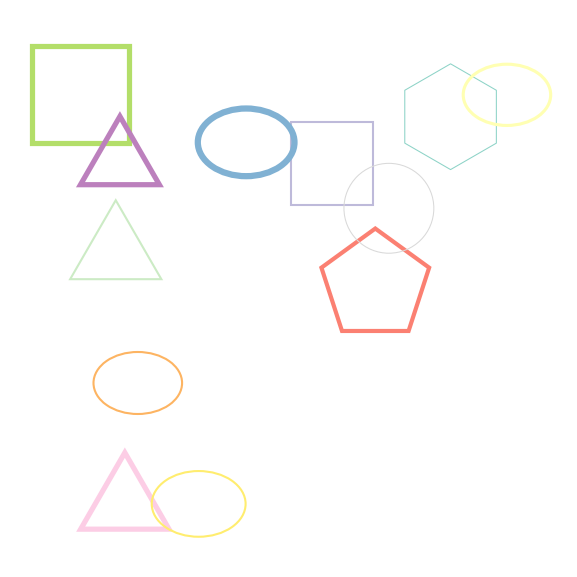[{"shape": "hexagon", "thickness": 0.5, "radius": 0.46, "center": [0.78, 0.797]}, {"shape": "oval", "thickness": 1.5, "radius": 0.38, "center": [0.878, 0.835]}, {"shape": "square", "thickness": 1, "radius": 0.36, "center": [0.574, 0.716]}, {"shape": "pentagon", "thickness": 2, "radius": 0.49, "center": [0.65, 0.505]}, {"shape": "oval", "thickness": 3, "radius": 0.42, "center": [0.426, 0.753]}, {"shape": "oval", "thickness": 1, "radius": 0.38, "center": [0.239, 0.336]}, {"shape": "square", "thickness": 2.5, "radius": 0.42, "center": [0.139, 0.836]}, {"shape": "triangle", "thickness": 2.5, "radius": 0.44, "center": [0.216, 0.127]}, {"shape": "circle", "thickness": 0.5, "radius": 0.39, "center": [0.673, 0.638]}, {"shape": "triangle", "thickness": 2.5, "radius": 0.39, "center": [0.208, 0.719]}, {"shape": "triangle", "thickness": 1, "radius": 0.46, "center": [0.2, 0.561]}, {"shape": "oval", "thickness": 1, "radius": 0.41, "center": [0.344, 0.127]}]